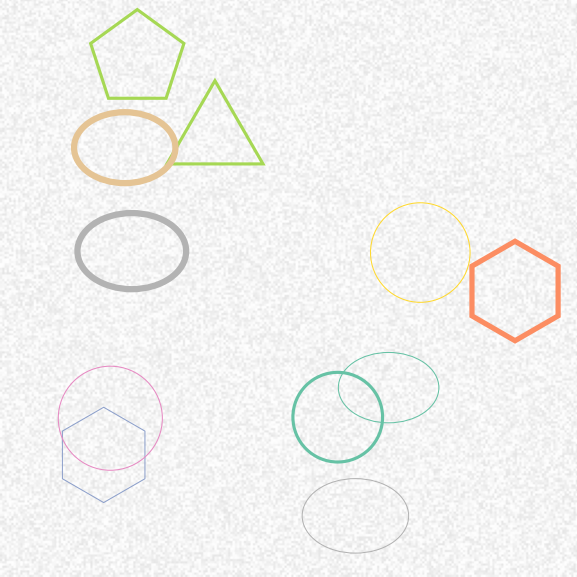[{"shape": "circle", "thickness": 1.5, "radius": 0.39, "center": [0.585, 0.277]}, {"shape": "oval", "thickness": 0.5, "radius": 0.44, "center": [0.673, 0.328]}, {"shape": "hexagon", "thickness": 2.5, "radius": 0.43, "center": [0.892, 0.495]}, {"shape": "hexagon", "thickness": 0.5, "radius": 0.41, "center": [0.18, 0.211]}, {"shape": "circle", "thickness": 0.5, "radius": 0.45, "center": [0.191, 0.275]}, {"shape": "triangle", "thickness": 1.5, "radius": 0.48, "center": [0.372, 0.763]}, {"shape": "pentagon", "thickness": 1.5, "radius": 0.42, "center": [0.238, 0.898]}, {"shape": "circle", "thickness": 0.5, "radius": 0.43, "center": [0.728, 0.562]}, {"shape": "oval", "thickness": 3, "radius": 0.44, "center": [0.216, 0.743]}, {"shape": "oval", "thickness": 0.5, "radius": 0.46, "center": [0.615, 0.106]}, {"shape": "oval", "thickness": 3, "radius": 0.47, "center": [0.228, 0.564]}]